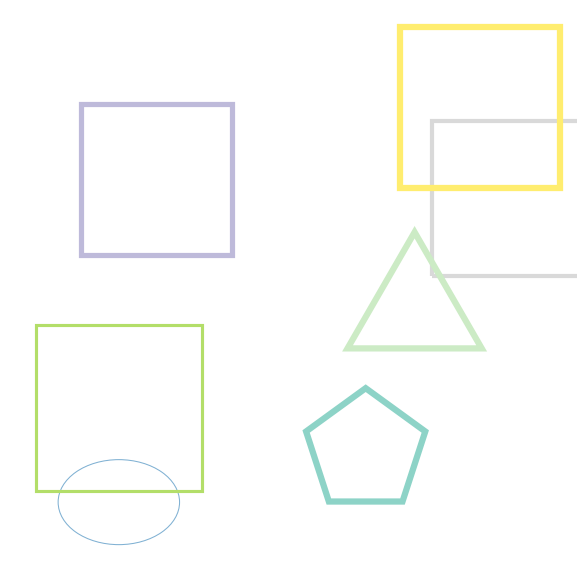[{"shape": "pentagon", "thickness": 3, "radius": 0.54, "center": [0.633, 0.218]}, {"shape": "square", "thickness": 2.5, "radius": 0.65, "center": [0.271, 0.688]}, {"shape": "oval", "thickness": 0.5, "radius": 0.53, "center": [0.206, 0.13]}, {"shape": "square", "thickness": 1.5, "radius": 0.72, "center": [0.207, 0.293]}, {"shape": "square", "thickness": 2, "radius": 0.67, "center": [0.882, 0.655]}, {"shape": "triangle", "thickness": 3, "radius": 0.67, "center": [0.718, 0.463]}, {"shape": "square", "thickness": 3, "radius": 0.69, "center": [0.831, 0.813]}]